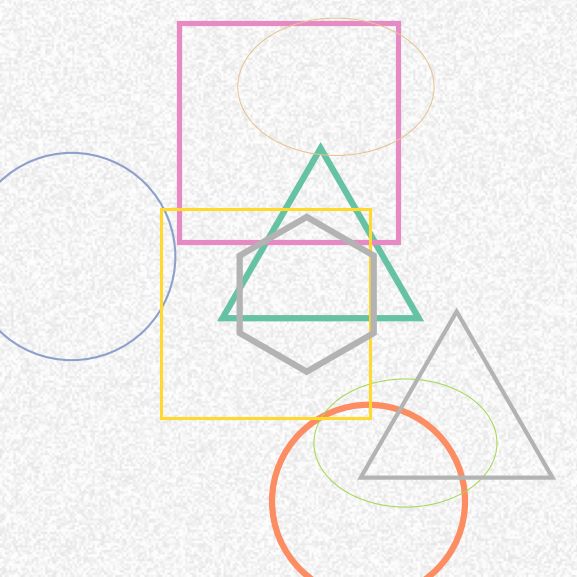[{"shape": "triangle", "thickness": 3, "radius": 0.98, "center": [0.555, 0.546]}, {"shape": "circle", "thickness": 3, "radius": 0.84, "center": [0.638, 0.131]}, {"shape": "circle", "thickness": 1, "radius": 0.9, "center": [0.124, 0.555]}, {"shape": "square", "thickness": 2.5, "radius": 0.95, "center": [0.5, 0.77]}, {"shape": "oval", "thickness": 0.5, "radius": 0.79, "center": [0.702, 0.232]}, {"shape": "square", "thickness": 1.5, "radius": 0.9, "center": [0.46, 0.456]}, {"shape": "oval", "thickness": 0.5, "radius": 0.85, "center": [0.582, 0.849]}, {"shape": "triangle", "thickness": 2, "radius": 0.96, "center": [0.791, 0.268]}, {"shape": "hexagon", "thickness": 3, "radius": 0.67, "center": [0.531, 0.489]}]